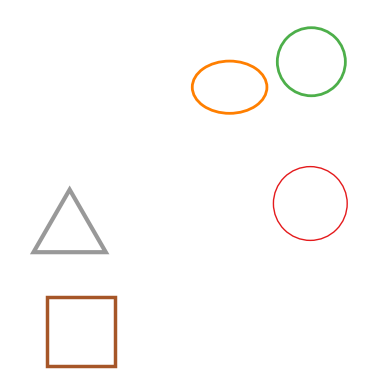[{"shape": "circle", "thickness": 1, "radius": 0.48, "center": [0.806, 0.471]}, {"shape": "circle", "thickness": 2, "radius": 0.44, "center": [0.809, 0.84]}, {"shape": "oval", "thickness": 2, "radius": 0.48, "center": [0.596, 0.773]}, {"shape": "square", "thickness": 2.5, "radius": 0.45, "center": [0.211, 0.14]}, {"shape": "triangle", "thickness": 3, "radius": 0.54, "center": [0.181, 0.399]}]